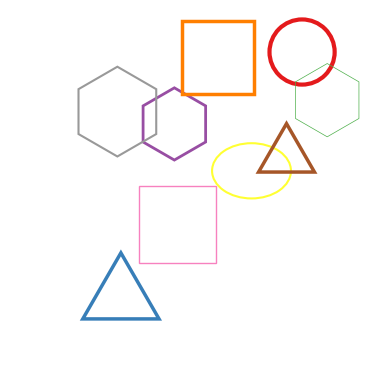[{"shape": "circle", "thickness": 3, "radius": 0.42, "center": [0.785, 0.865]}, {"shape": "triangle", "thickness": 2.5, "radius": 0.57, "center": [0.314, 0.229]}, {"shape": "hexagon", "thickness": 0.5, "radius": 0.48, "center": [0.85, 0.74]}, {"shape": "hexagon", "thickness": 2, "radius": 0.47, "center": [0.453, 0.678]}, {"shape": "square", "thickness": 2.5, "radius": 0.47, "center": [0.566, 0.85]}, {"shape": "oval", "thickness": 1.5, "radius": 0.51, "center": [0.653, 0.556]}, {"shape": "triangle", "thickness": 2.5, "radius": 0.42, "center": [0.744, 0.595]}, {"shape": "square", "thickness": 1, "radius": 0.5, "center": [0.461, 0.417]}, {"shape": "hexagon", "thickness": 1.5, "radius": 0.58, "center": [0.305, 0.71]}]